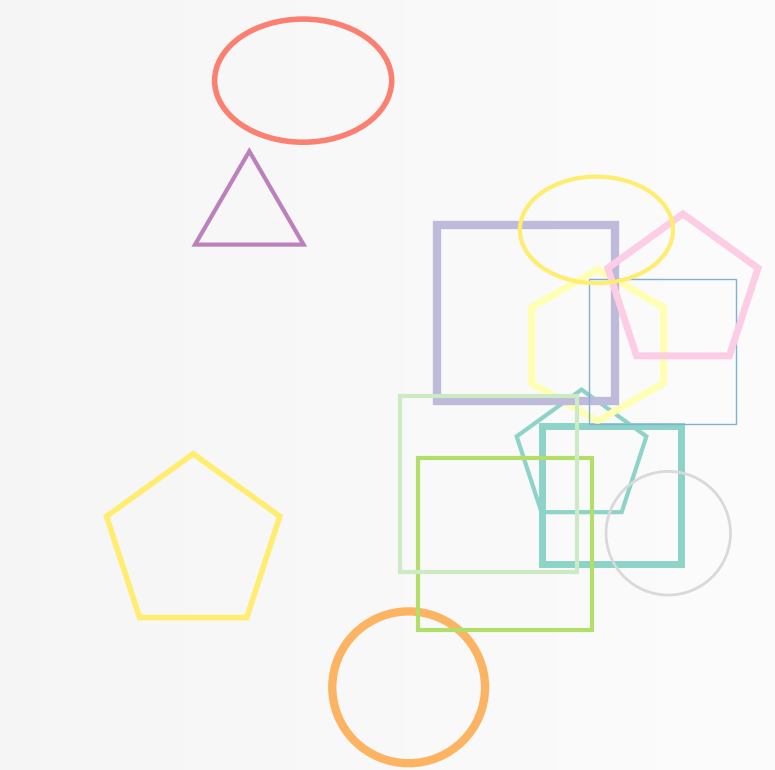[{"shape": "square", "thickness": 2.5, "radius": 0.45, "center": [0.789, 0.357]}, {"shape": "pentagon", "thickness": 1.5, "radius": 0.44, "center": [0.75, 0.406]}, {"shape": "hexagon", "thickness": 2.5, "radius": 0.49, "center": [0.771, 0.552]}, {"shape": "square", "thickness": 3, "radius": 0.57, "center": [0.679, 0.593]}, {"shape": "oval", "thickness": 2, "radius": 0.57, "center": [0.391, 0.895]}, {"shape": "square", "thickness": 0.5, "radius": 0.47, "center": [0.855, 0.543]}, {"shape": "circle", "thickness": 3, "radius": 0.49, "center": [0.527, 0.107]}, {"shape": "square", "thickness": 1.5, "radius": 0.56, "center": [0.651, 0.294]}, {"shape": "pentagon", "thickness": 2.5, "radius": 0.51, "center": [0.881, 0.62]}, {"shape": "circle", "thickness": 1, "radius": 0.4, "center": [0.862, 0.308]}, {"shape": "triangle", "thickness": 1.5, "radius": 0.4, "center": [0.322, 0.723]}, {"shape": "square", "thickness": 1.5, "radius": 0.57, "center": [0.63, 0.371]}, {"shape": "pentagon", "thickness": 2, "radius": 0.59, "center": [0.249, 0.293]}, {"shape": "oval", "thickness": 1.5, "radius": 0.49, "center": [0.77, 0.701]}]